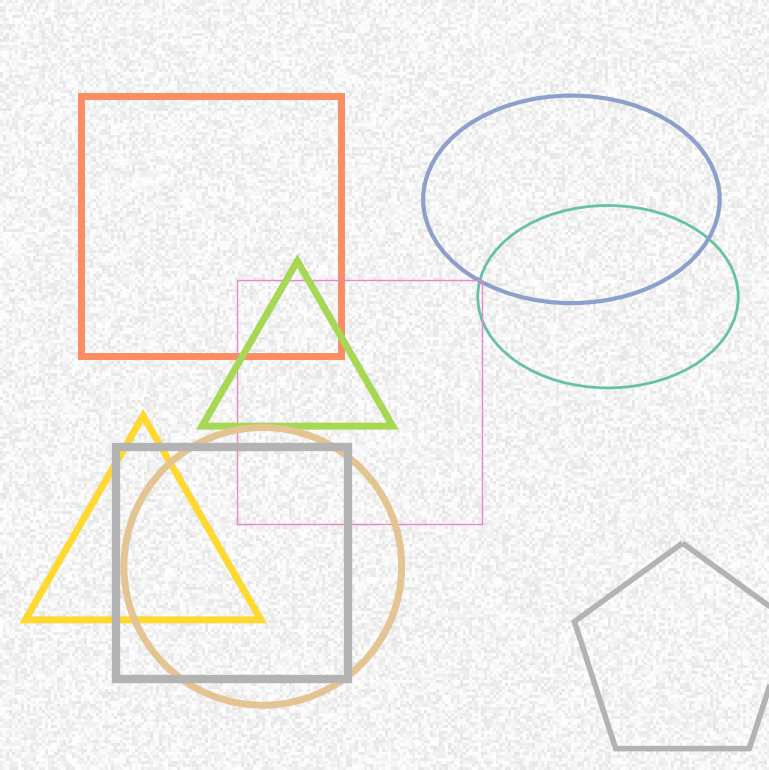[{"shape": "oval", "thickness": 1, "radius": 0.85, "center": [0.79, 0.615]}, {"shape": "square", "thickness": 2.5, "radius": 0.84, "center": [0.275, 0.707]}, {"shape": "oval", "thickness": 1.5, "radius": 0.96, "center": [0.742, 0.741]}, {"shape": "square", "thickness": 0.5, "radius": 0.79, "center": [0.467, 0.478]}, {"shape": "triangle", "thickness": 2.5, "radius": 0.71, "center": [0.386, 0.518]}, {"shape": "triangle", "thickness": 2.5, "radius": 0.88, "center": [0.186, 0.283]}, {"shape": "circle", "thickness": 2.5, "radius": 0.9, "center": [0.341, 0.264]}, {"shape": "pentagon", "thickness": 2, "radius": 0.74, "center": [0.886, 0.147]}, {"shape": "square", "thickness": 3, "radius": 0.75, "center": [0.302, 0.269]}]